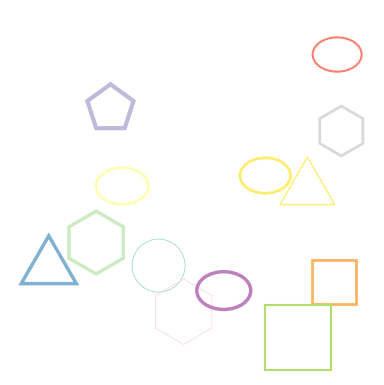[{"shape": "circle", "thickness": 0.5, "radius": 0.34, "center": [0.412, 0.31]}, {"shape": "oval", "thickness": 2, "radius": 0.34, "center": [0.317, 0.517]}, {"shape": "pentagon", "thickness": 3, "radius": 0.32, "center": [0.287, 0.718]}, {"shape": "oval", "thickness": 1.5, "radius": 0.32, "center": [0.876, 0.858]}, {"shape": "triangle", "thickness": 2.5, "radius": 0.41, "center": [0.127, 0.305]}, {"shape": "square", "thickness": 2, "radius": 0.29, "center": [0.867, 0.267]}, {"shape": "square", "thickness": 1.5, "radius": 0.42, "center": [0.774, 0.123]}, {"shape": "hexagon", "thickness": 0.5, "radius": 0.42, "center": [0.477, 0.19]}, {"shape": "hexagon", "thickness": 2, "radius": 0.32, "center": [0.887, 0.66]}, {"shape": "oval", "thickness": 2.5, "radius": 0.35, "center": [0.581, 0.245]}, {"shape": "hexagon", "thickness": 2.5, "radius": 0.41, "center": [0.25, 0.37]}, {"shape": "oval", "thickness": 2, "radius": 0.33, "center": [0.689, 0.544]}, {"shape": "triangle", "thickness": 1, "radius": 0.41, "center": [0.798, 0.51]}]